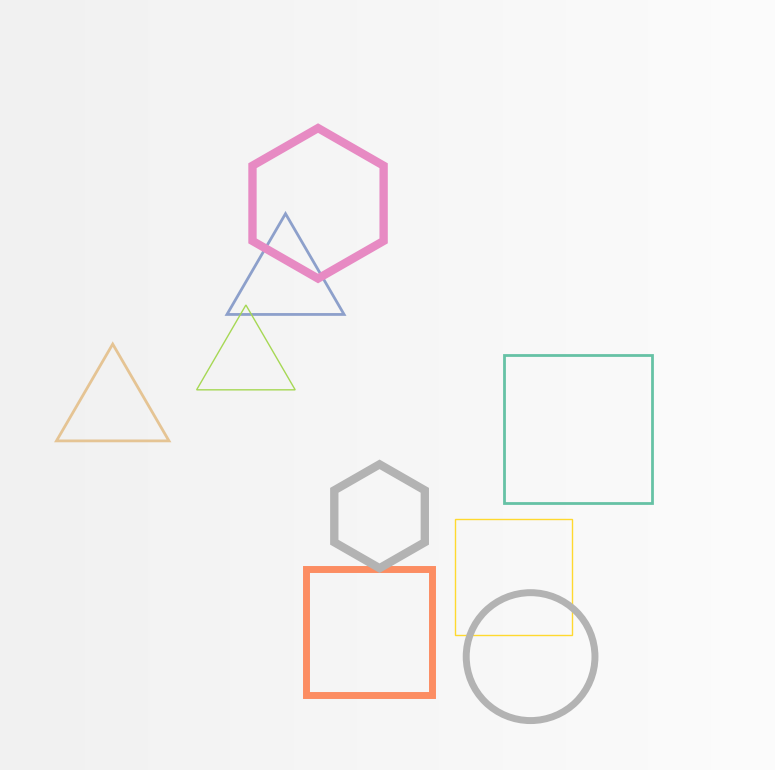[{"shape": "square", "thickness": 1, "radius": 0.48, "center": [0.746, 0.443]}, {"shape": "square", "thickness": 2.5, "radius": 0.41, "center": [0.476, 0.179]}, {"shape": "triangle", "thickness": 1, "radius": 0.44, "center": [0.368, 0.635]}, {"shape": "hexagon", "thickness": 3, "radius": 0.49, "center": [0.41, 0.736]}, {"shape": "triangle", "thickness": 0.5, "radius": 0.37, "center": [0.317, 0.53]}, {"shape": "square", "thickness": 0.5, "radius": 0.38, "center": [0.663, 0.251]}, {"shape": "triangle", "thickness": 1, "radius": 0.42, "center": [0.145, 0.469]}, {"shape": "circle", "thickness": 2.5, "radius": 0.42, "center": [0.685, 0.147]}, {"shape": "hexagon", "thickness": 3, "radius": 0.34, "center": [0.49, 0.33]}]